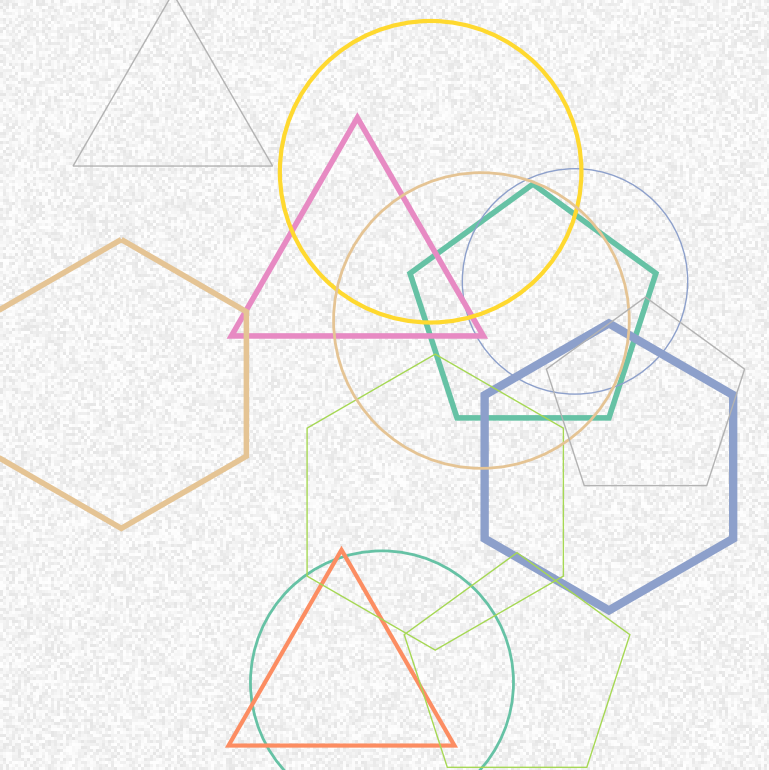[{"shape": "pentagon", "thickness": 2, "radius": 0.84, "center": [0.692, 0.593]}, {"shape": "circle", "thickness": 1, "radius": 0.85, "center": [0.496, 0.114]}, {"shape": "triangle", "thickness": 1.5, "radius": 0.85, "center": [0.443, 0.116]}, {"shape": "hexagon", "thickness": 3, "radius": 0.93, "center": [0.791, 0.394]}, {"shape": "circle", "thickness": 0.5, "radius": 0.73, "center": [0.747, 0.635]}, {"shape": "triangle", "thickness": 2, "radius": 0.94, "center": [0.464, 0.658]}, {"shape": "pentagon", "thickness": 0.5, "radius": 0.77, "center": [0.671, 0.128]}, {"shape": "hexagon", "thickness": 0.5, "radius": 0.96, "center": [0.565, 0.348]}, {"shape": "circle", "thickness": 1.5, "radius": 0.98, "center": [0.559, 0.777]}, {"shape": "circle", "thickness": 1, "radius": 0.96, "center": [0.625, 0.584]}, {"shape": "hexagon", "thickness": 2, "radius": 0.94, "center": [0.158, 0.501]}, {"shape": "pentagon", "thickness": 0.5, "radius": 0.68, "center": [0.838, 0.479]}, {"shape": "triangle", "thickness": 0.5, "radius": 0.75, "center": [0.224, 0.859]}]